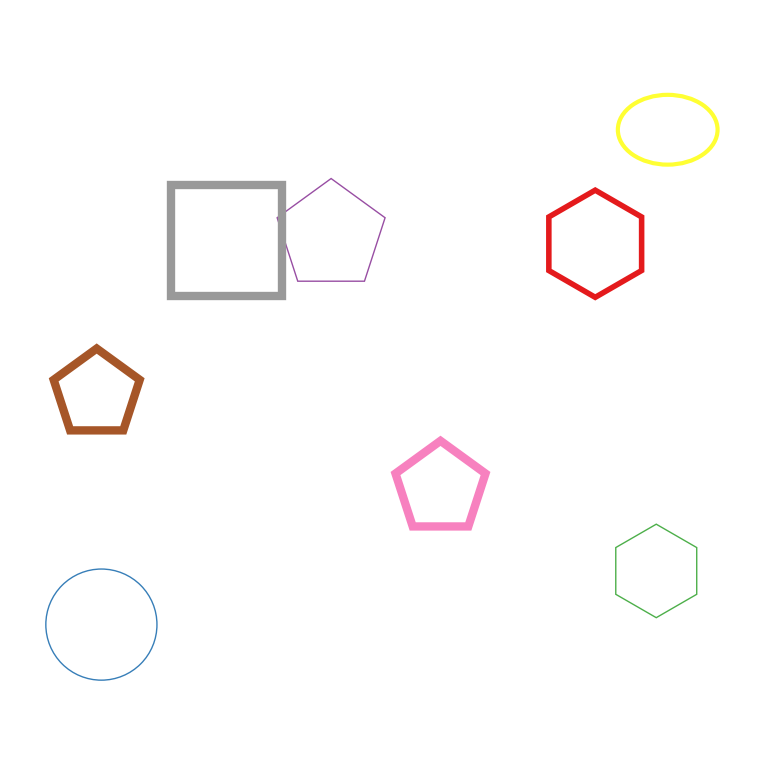[{"shape": "hexagon", "thickness": 2, "radius": 0.35, "center": [0.773, 0.683]}, {"shape": "circle", "thickness": 0.5, "radius": 0.36, "center": [0.132, 0.189]}, {"shape": "hexagon", "thickness": 0.5, "radius": 0.3, "center": [0.852, 0.259]}, {"shape": "pentagon", "thickness": 0.5, "radius": 0.37, "center": [0.43, 0.694]}, {"shape": "oval", "thickness": 1.5, "radius": 0.32, "center": [0.867, 0.832]}, {"shape": "pentagon", "thickness": 3, "radius": 0.29, "center": [0.126, 0.489]}, {"shape": "pentagon", "thickness": 3, "radius": 0.31, "center": [0.572, 0.366]}, {"shape": "square", "thickness": 3, "radius": 0.36, "center": [0.294, 0.687]}]